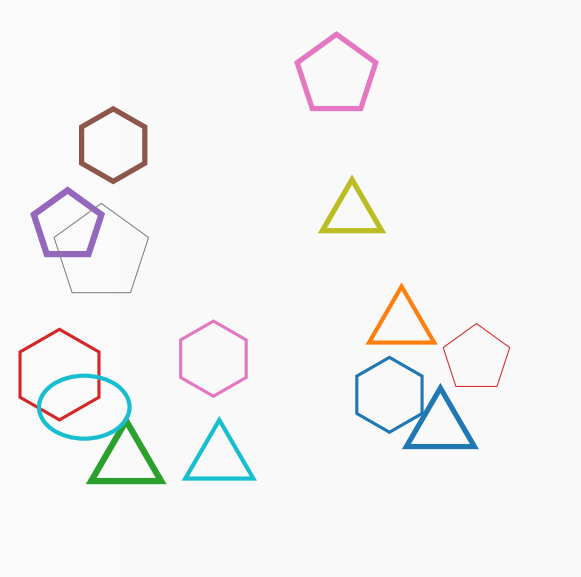[{"shape": "hexagon", "thickness": 1.5, "radius": 0.32, "center": [0.67, 0.315]}, {"shape": "triangle", "thickness": 2.5, "radius": 0.34, "center": [0.758, 0.26]}, {"shape": "triangle", "thickness": 2, "radius": 0.32, "center": [0.691, 0.438]}, {"shape": "triangle", "thickness": 3, "radius": 0.35, "center": [0.217, 0.201]}, {"shape": "hexagon", "thickness": 1.5, "radius": 0.39, "center": [0.102, 0.35]}, {"shape": "pentagon", "thickness": 0.5, "radius": 0.3, "center": [0.82, 0.379]}, {"shape": "pentagon", "thickness": 3, "radius": 0.31, "center": [0.116, 0.609]}, {"shape": "hexagon", "thickness": 2.5, "radius": 0.31, "center": [0.195, 0.748]}, {"shape": "hexagon", "thickness": 1.5, "radius": 0.33, "center": [0.367, 0.378]}, {"shape": "pentagon", "thickness": 2.5, "radius": 0.36, "center": [0.579, 0.869]}, {"shape": "pentagon", "thickness": 0.5, "radius": 0.43, "center": [0.174, 0.561]}, {"shape": "triangle", "thickness": 2.5, "radius": 0.29, "center": [0.606, 0.629]}, {"shape": "triangle", "thickness": 2, "radius": 0.34, "center": [0.377, 0.204]}, {"shape": "oval", "thickness": 2, "radius": 0.39, "center": [0.145, 0.294]}]